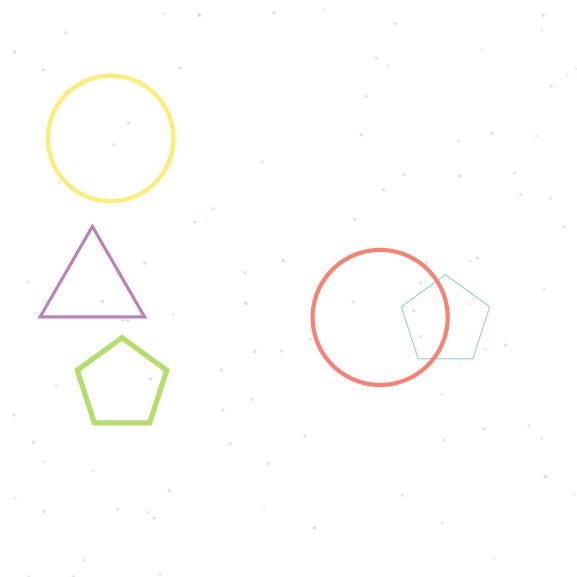[{"shape": "pentagon", "thickness": 0.5, "radius": 0.4, "center": [0.771, 0.443]}, {"shape": "circle", "thickness": 2, "radius": 0.58, "center": [0.658, 0.449]}, {"shape": "pentagon", "thickness": 2.5, "radius": 0.41, "center": [0.211, 0.333]}, {"shape": "triangle", "thickness": 1.5, "radius": 0.52, "center": [0.16, 0.503]}, {"shape": "circle", "thickness": 2, "radius": 0.54, "center": [0.192, 0.759]}]